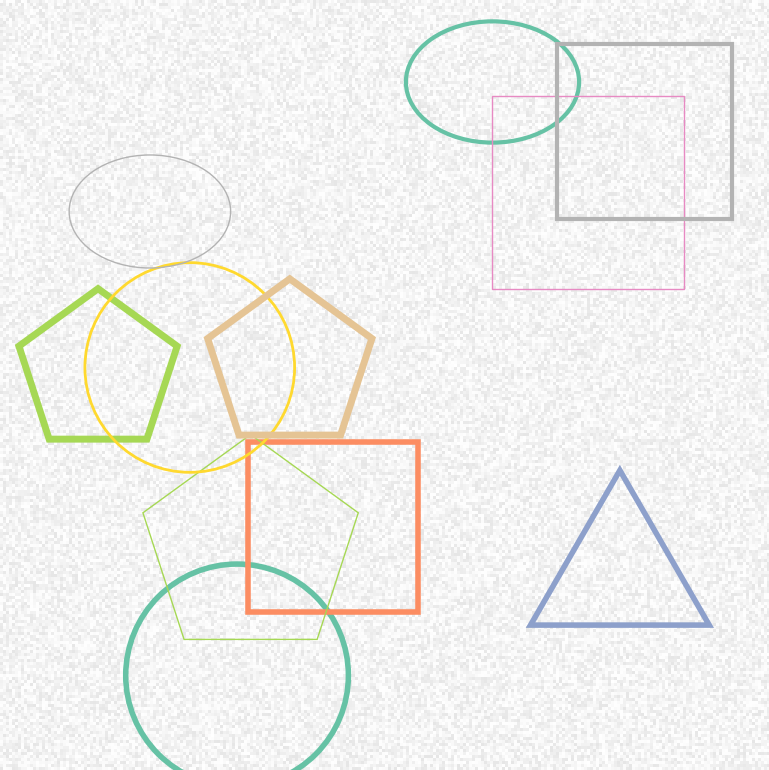[{"shape": "circle", "thickness": 2, "radius": 0.72, "center": [0.308, 0.123]}, {"shape": "oval", "thickness": 1.5, "radius": 0.56, "center": [0.64, 0.894]}, {"shape": "square", "thickness": 2, "radius": 0.55, "center": [0.432, 0.315]}, {"shape": "triangle", "thickness": 2, "radius": 0.67, "center": [0.805, 0.255]}, {"shape": "square", "thickness": 0.5, "radius": 0.63, "center": [0.764, 0.75]}, {"shape": "pentagon", "thickness": 2.5, "radius": 0.54, "center": [0.127, 0.517]}, {"shape": "pentagon", "thickness": 0.5, "radius": 0.74, "center": [0.325, 0.289]}, {"shape": "circle", "thickness": 1, "radius": 0.68, "center": [0.246, 0.523]}, {"shape": "pentagon", "thickness": 2.5, "radius": 0.56, "center": [0.376, 0.526]}, {"shape": "square", "thickness": 1.5, "radius": 0.57, "center": [0.837, 0.829]}, {"shape": "oval", "thickness": 0.5, "radius": 0.52, "center": [0.195, 0.725]}]